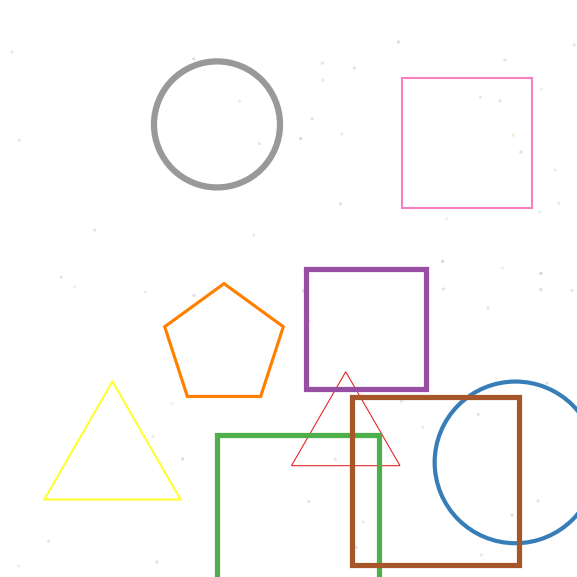[{"shape": "triangle", "thickness": 0.5, "radius": 0.54, "center": [0.599, 0.247]}, {"shape": "circle", "thickness": 2, "radius": 0.7, "center": [0.893, 0.198]}, {"shape": "square", "thickness": 2.5, "radius": 0.7, "center": [0.516, 0.106]}, {"shape": "square", "thickness": 2.5, "radius": 0.52, "center": [0.634, 0.43]}, {"shape": "pentagon", "thickness": 1.5, "radius": 0.54, "center": [0.388, 0.4]}, {"shape": "triangle", "thickness": 1, "radius": 0.68, "center": [0.195, 0.202]}, {"shape": "square", "thickness": 2.5, "radius": 0.72, "center": [0.754, 0.166]}, {"shape": "square", "thickness": 1, "radius": 0.56, "center": [0.809, 0.751]}, {"shape": "circle", "thickness": 3, "radius": 0.55, "center": [0.376, 0.784]}]